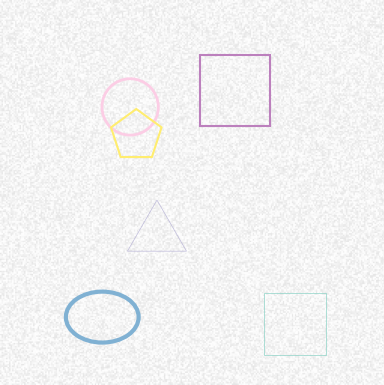[{"shape": "square", "thickness": 0.5, "radius": 0.4, "center": [0.765, 0.159]}, {"shape": "triangle", "thickness": 0.5, "radius": 0.44, "center": [0.408, 0.392]}, {"shape": "oval", "thickness": 3, "radius": 0.47, "center": [0.266, 0.176]}, {"shape": "circle", "thickness": 2, "radius": 0.37, "center": [0.338, 0.722]}, {"shape": "square", "thickness": 1.5, "radius": 0.46, "center": [0.611, 0.764]}, {"shape": "pentagon", "thickness": 1.5, "radius": 0.34, "center": [0.354, 0.648]}]